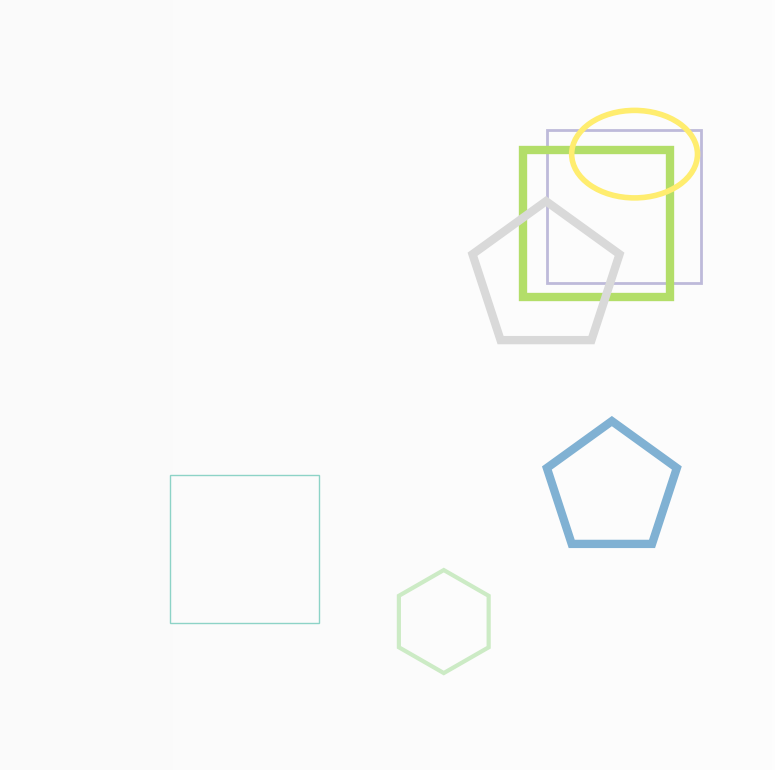[{"shape": "square", "thickness": 0.5, "radius": 0.48, "center": [0.316, 0.287]}, {"shape": "square", "thickness": 1, "radius": 0.5, "center": [0.805, 0.732]}, {"shape": "pentagon", "thickness": 3, "radius": 0.44, "center": [0.79, 0.365]}, {"shape": "square", "thickness": 3, "radius": 0.48, "center": [0.77, 0.71]}, {"shape": "pentagon", "thickness": 3, "radius": 0.5, "center": [0.705, 0.639]}, {"shape": "hexagon", "thickness": 1.5, "radius": 0.33, "center": [0.573, 0.193]}, {"shape": "oval", "thickness": 2, "radius": 0.41, "center": [0.819, 0.8]}]